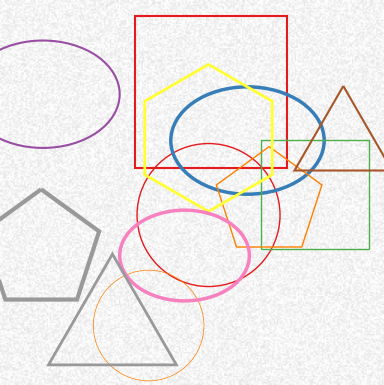[{"shape": "square", "thickness": 1.5, "radius": 0.99, "center": [0.548, 0.762]}, {"shape": "circle", "thickness": 1, "radius": 0.93, "center": [0.542, 0.441]}, {"shape": "oval", "thickness": 2.5, "radius": 1.0, "center": [0.643, 0.635]}, {"shape": "square", "thickness": 1, "radius": 0.71, "center": [0.818, 0.494]}, {"shape": "oval", "thickness": 1.5, "radius": 1.0, "center": [0.112, 0.755]}, {"shape": "circle", "thickness": 0.5, "radius": 0.72, "center": [0.386, 0.154]}, {"shape": "pentagon", "thickness": 1, "radius": 0.72, "center": [0.699, 0.475]}, {"shape": "hexagon", "thickness": 2, "radius": 0.95, "center": [0.541, 0.642]}, {"shape": "triangle", "thickness": 1.5, "radius": 0.73, "center": [0.892, 0.63]}, {"shape": "oval", "thickness": 2.5, "radius": 0.84, "center": [0.479, 0.336]}, {"shape": "pentagon", "thickness": 3, "radius": 0.79, "center": [0.107, 0.35]}, {"shape": "triangle", "thickness": 2, "radius": 0.96, "center": [0.292, 0.148]}]